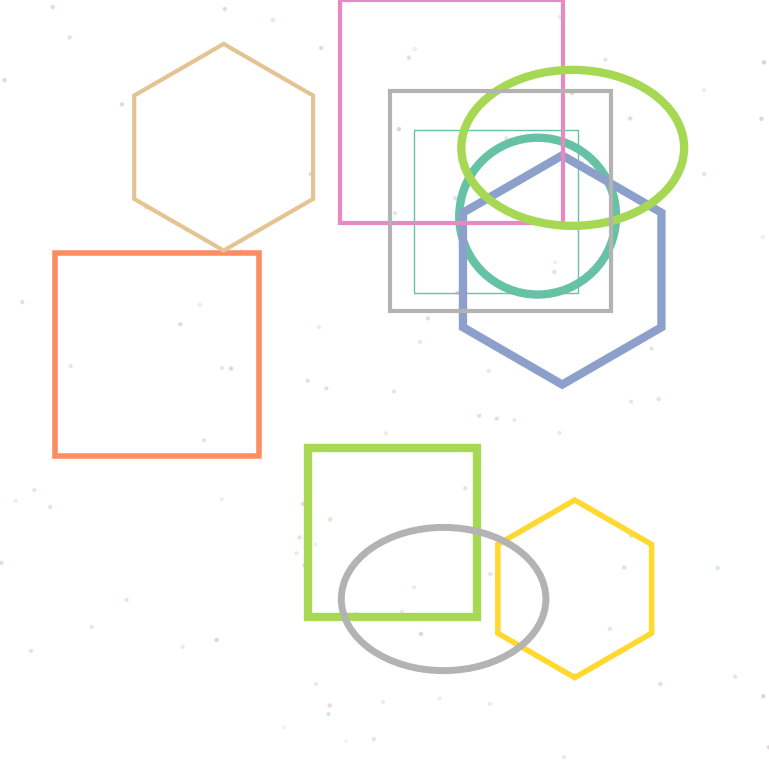[{"shape": "circle", "thickness": 3, "radius": 0.51, "center": [0.698, 0.719]}, {"shape": "square", "thickness": 0.5, "radius": 0.53, "center": [0.644, 0.725]}, {"shape": "square", "thickness": 2, "radius": 0.66, "center": [0.204, 0.54]}, {"shape": "hexagon", "thickness": 3, "radius": 0.74, "center": [0.73, 0.649]}, {"shape": "square", "thickness": 1.5, "radius": 0.72, "center": [0.586, 0.855]}, {"shape": "square", "thickness": 3, "radius": 0.55, "center": [0.51, 0.308]}, {"shape": "oval", "thickness": 3, "radius": 0.72, "center": [0.744, 0.808]}, {"shape": "hexagon", "thickness": 2, "radius": 0.58, "center": [0.746, 0.235]}, {"shape": "hexagon", "thickness": 1.5, "radius": 0.67, "center": [0.29, 0.809]}, {"shape": "square", "thickness": 1.5, "radius": 0.72, "center": [0.65, 0.739]}, {"shape": "oval", "thickness": 2.5, "radius": 0.66, "center": [0.576, 0.222]}]